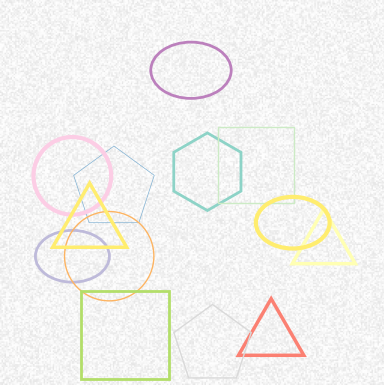[{"shape": "hexagon", "thickness": 2, "radius": 0.5, "center": [0.539, 0.554]}, {"shape": "triangle", "thickness": 2.5, "radius": 0.47, "center": [0.841, 0.362]}, {"shape": "oval", "thickness": 2, "radius": 0.48, "center": [0.188, 0.334]}, {"shape": "triangle", "thickness": 2.5, "radius": 0.49, "center": [0.704, 0.126]}, {"shape": "pentagon", "thickness": 0.5, "radius": 0.55, "center": [0.296, 0.511]}, {"shape": "circle", "thickness": 1, "radius": 0.58, "center": [0.284, 0.335]}, {"shape": "square", "thickness": 2, "radius": 0.57, "center": [0.324, 0.13]}, {"shape": "circle", "thickness": 3, "radius": 0.5, "center": [0.188, 0.543]}, {"shape": "pentagon", "thickness": 1, "radius": 0.53, "center": [0.552, 0.104]}, {"shape": "oval", "thickness": 2, "radius": 0.52, "center": [0.496, 0.817]}, {"shape": "square", "thickness": 1, "radius": 0.49, "center": [0.665, 0.572]}, {"shape": "triangle", "thickness": 2.5, "radius": 0.56, "center": [0.233, 0.413]}, {"shape": "oval", "thickness": 3, "radius": 0.48, "center": [0.76, 0.422]}]